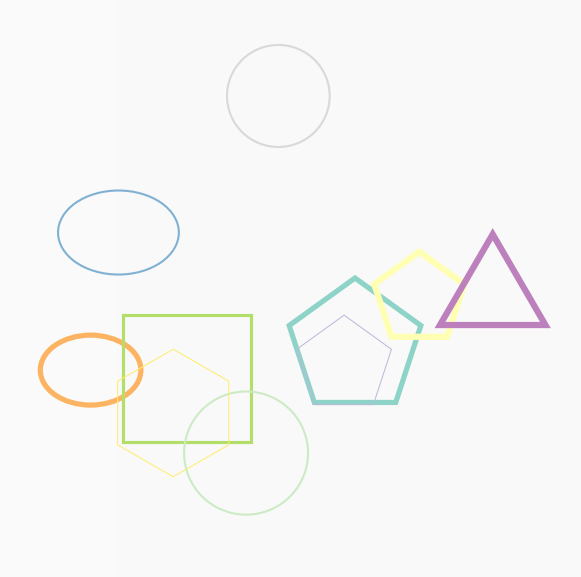[{"shape": "pentagon", "thickness": 2.5, "radius": 0.6, "center": [0.611, 0.399]}, {"shape": "pentagon", "thickness": 3, "radius": 0.41, "center": [0.721, 0.482]}, {"shape": "pentagon", "thickness": 0.5, "radius": 0.43, "center": [0.592, 0.368]}, {"shape": "oval", "thickness": 1, "radius": 0.52, "center": [0.204, 0.596]}, {"shape": "oval", "thickness": 2.5, "radius": 0.43, "center": [0.156, 0.358]}, {"shape": "square", "thickness": 1.5, "radius": 0.55, "center": [0.322, 0.344]}, {"shape": "circle", "thickness": 1, "radius": 0.44, "center": [0.479, 0.833]}, {"shape": "triangle", "thickness": 3, "radius": 0.52, "center": [0.848, 0.489]}, {"shape": "circle", "thickness": 1, "radius": 0.53, "center": [0.423, 0.215]}, {"shape": "hexagon", "thickness": 0.5, "radius": 0.55, "center": [0.298, 0.284]}]